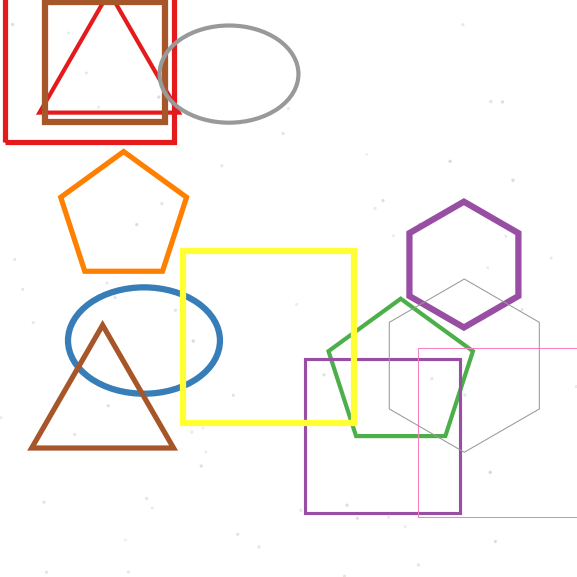[{"shape": "triangle", "thickness": 2, "radius": 0.7, "center": [0.189, 0.874]}, {"shape": "square", "thickness": 2.5, "radius": 0.73, "center": [0.155, 0.9]}, {"shape": "oval", "thickness": 3, "radius": 0.66, "center": [0.249, 0.409]}, {"shape": "pentagon", "thickness": 2, "radius": 0.66, "center": [0.694, 0.35]}, {"shape": "square", "thickness": 1.5, "radius": 0.67, "center": [0.662, 0.244]}, {"shape": "hexagon", "thickness": 3, "radius": 0.54, "center": [0.803, 0.541]}, {"shape": "pentagon", "thickness": 2.5, "radius": 0.57, "center": [0.214, 0.622]}, {"shape": "square", "thickness": 3, "radius": 0.74, "center": [0.465, 0.416]}, {"shape": "square", "thickness": 3, "radius": 0.52, "center": [0.182, 0.891]}, {"shape": "triangle", "thickness": 2.5, "radius": 0.71, "center": [0.178, 0.294]}, {"shape": "square", "thickness": 0.5, "radius": 0.73, "center": [0.87, 0.25]}, {"shape": "hexagon", "thickness": 0.5, "radius": 0.75, "center": [0.804, 0.366]}, {"shape": "oval", "thickness": 2, "radius": 0.6, "center": [0.397, 0.871]}]